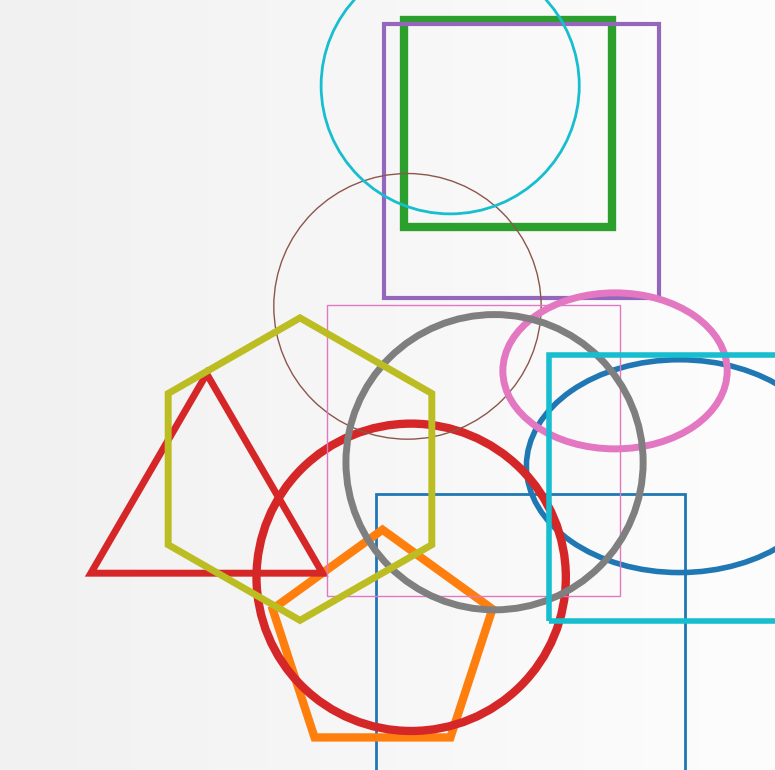[{"shape": "square", "thickness": 1, "radius": 1.0, "center": [0.685, 0.159]}, {"shape": "oval", "thickness": 2, "radius": 0.99, "center": [0.877, 0.395]}, {"shape": "pentagon", "thickness": 3, "radius": 0.75, "center": [0.494, 0.163]}, {"shape": "square", "thickness": 3, "radius": 0.67, "center": [0.656, 0.839]}, {"shape": "circle", "thickness": 3, "radius": 1.0, "center": [0.531, 0.25]}, {"shape": "triangle", "thickness": 2.5, "radius": 0.86, "center": [0.267, 0.342]}, {"shape": "square", "thickness": 1.5, "radius": 0.89, "center": [0.673, 0.791]}, {"shape": "circle", "thickness": 0.5, "radius": 0.86, "center": [0.526, 0.602]}, {"shape": "oval", "thickness": 2.5, "radius": 0.72, "center": [0.794, 0.518]}, {"shape": "square", "thickness": 0.5, "radius": 0.95, "center": [0.611, 0.415]}, {"shape": "circle", "thickness": 2.5, "radius": 0.96, "center": [0.638, 0.4]}, {"shape": "hexagon", "thickness": 2.5, "radius": 0.98, "center": [0.387, 0.391]}, {"shape": "square", "thickness": 2, "radius": 0.86, "center": [0.882, 0.367]}, {"shape": "circle", "thickness": 1, "radius": 0.83, "center": [0.581, 0.889]}]